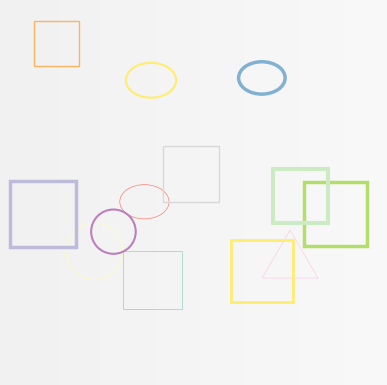[{"shape": "square", "thickness": 0.5, "radius": 0.38, "center": [0.394, 0.273]}, {"shape": "circle", "thickness": 0.5, "radius": 0.37, "center": [0.244, 0.348]}, {"shape": "square", "thickness": 2.5, "radius": 0.43, "center": [0.11, 0.445]}, {"shape": "oval", "thickness": 0.5, "radius": 0.32, "center": [0.373, 0.476]}, {"shape": "oval", "thickness": 2.5, "radius": 0.3, "center": [0.676, 0.798]}, {"shape": "square", "thickness": 1, "radius": 0.29, "center": [0.146, 0.887]}, {"shape": "square", "thickness": 2.5, "radius": 0.41, "center": [0.866, 0.444]}, {"shape": "triangle", "thickness": 0.5, "radius": 0.42, "center": [0.749, 0.319]}, {"shape": "square", "thickness": 1, "radius": 0.36, "center": [0.493, 0.548]}, {"shape": "circle", "thickness": 1.5, "radius": 0.29, "center": [0.293, 0.398]}, {"shape": "square", "thickness": 3, "radius": 0.35, "center": [0.775, 0.491]}, {"shape": "oval", "thickness": 1.5, "radius": 0.32, "center": [0.39, 0.792]}, {"shape": "square", "thickness": 2, "radius": 0.4, "center": [0.677, 0.297]}]